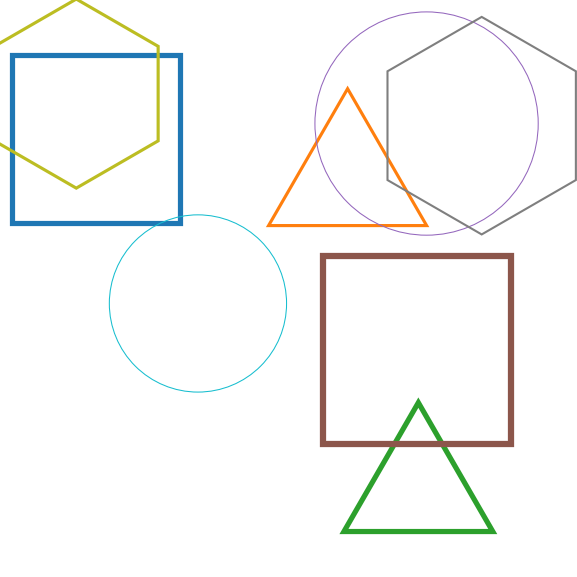[{"shape": "square", "thickness": 2.5, "radius": 0.73, "center": [0.166, 0.758]}, {"shape": "triangle", "thickness": 1.5, "radius": 0.79, "center": [0.602, 0.688]}, {"shape": "triangle", "thickness": 2.5, "radius": 0.74, "center": [0.724, 0.153]}, {"shape": "circle", "thickness": 0.5, "radius": 0.97, "center": [0.739, 0.785]}, {"shape": "square", "thickness": 3, "radius": 0.81, "center": [0.722, 0.394]}, {"shape": "hexagon", "thickness": 1, "radius": 0.94, "center": [0.834, 0.782]}, {"shape": "hexagon", "thickness": 1.5, "radius": 0.82, "center": [0.132, 0.837]}, {"shape": "circle", "thickness": 0.5, "radius": 0.77, "center": [0.343, 0.474]}]